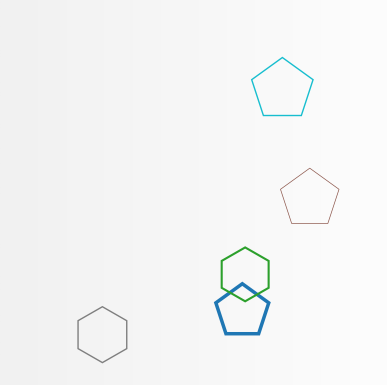[{"shape": "pentagon", "thickness": 2.5, "radius": 0.36, "center": [0.625, 0.191]}, {"shape": "hexagon", "thickness": 1.5, "radius": 0.35, "center": [0.633, 0.287]}, {"shape": "pentagon", "thickness": 0.5, "radius": 0.4, "center": [0.799, 0.484]}, {"shape": "hexagon", "thickness": 1, "radius": 0.36, "center": [0.264, 0.131]}, {"shape": "pentagon", "thickness": 1, "radius": 0.42, "center": [0.729, 0.767]}]